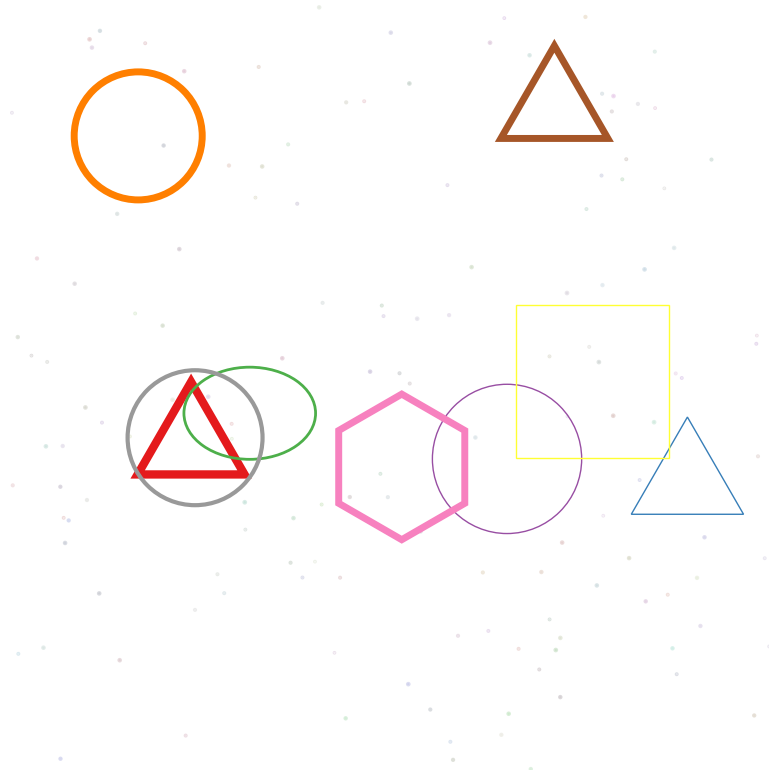[{"shape": "triangle", "thickness": 3, "radius": 0.4, "center": [0.248, 0.424]}, {"shape": "triangle", "thickness": 0.5, "radius": 0.42, "center": [0.893, 0.374]}, {"shape": "oval", "thickness": 1, "radius": 0.43, "center": [0.324, 0.463]}, {"shape": "circle", "thickness": 0.5, "radius": 0.48, "center": [0.658, 0.404]}, {"shape": "circle", "thickness": 2.5, "radius": 0.42, "center": [0.179, 0.824]}, {"shape": "square", "thickness": 0.5, "radius": 0.5, "center": [0.77, 0.505]}, {"shape": "triangle", "thickness": 2.5, "radius": 0.4, "center": [0.72, 0.86]}, {"shape": "hexagon", "thickness": 2.5, "radius": 0.47, "center": [0.522, 0.394]}, {"shape": "circle", "thickness": 1.5, "radius": 0.44, "center": [0.253, 0.432]}]